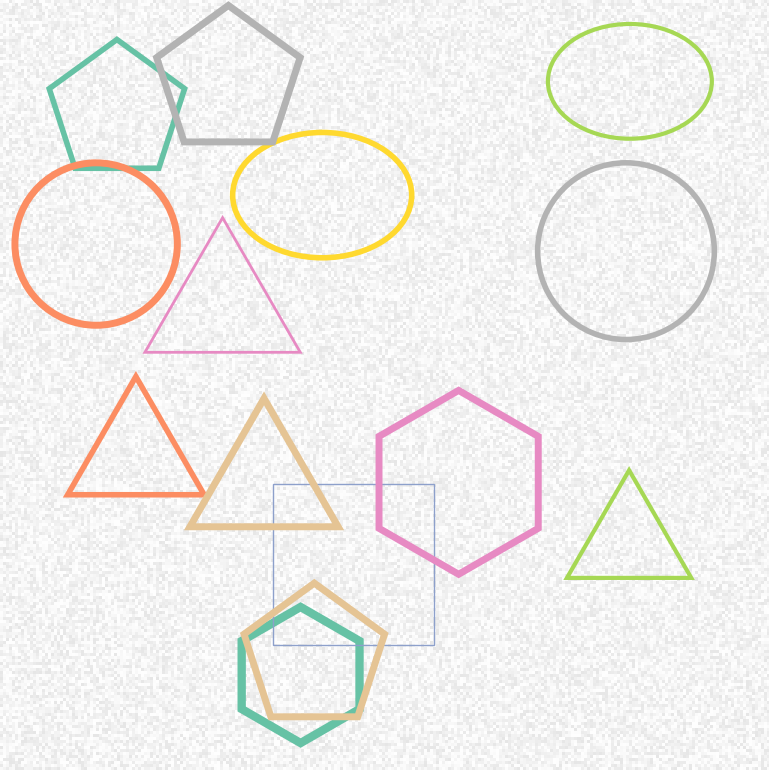[{"shape": "hexagon", "thickness": 3, "radius": 0.44, "center": [0.39, 0.123]}, {"shape": "pentagon", "thickness": 2, "radius": 0.46, "center": [0.152, 0.856]}, {"shape": "triangle", "thickness": 2, "radius": 0.51, "center": [0.176, 0.409]}, {"shape": "circle", "thickness": 2.5, "radius": 0.53, "center": [0.125, 0.683]}, {"shape": "square", "thickness": 0.5, "radius": 0.52, "center": [0.458, 0.267]}, {"shape": "hexagon", "thickness": 2.5, "radius": 0.6, "center": [0.596, 0.374]}, {"shape": "triangle", "thickness": 1, "radius": 0.58, "center": [0.289, 0.601]}, {"shape": "oval", "thickness": 1.5, "radius": 0.53, "center": [0.818, 0.894]}, {"shape": "triangle", "thickness": 1.5, "radius": 0.47, "center": [0.817, 0.296]}, {"shape": "oval", "thickness": 2, "radius": 0.58, "center": [0.418, 0.747]}, {"shape": "triangle", "thickness": 2.5, "radius": 0.56, "center": [0.343, 0.371]}, {"shape": "pentagon", "thickness": 2.5, "radius": 0.48, "center": [0.408, 0.147]}, {"shape": "circle", "thickness": 2, "radius": 0.57, "center": [0.813, 0.674]}, {"shape": "pentagon", "thickness": 2.5, "radius": 0.49, "center": [0.297, 0.895]}]